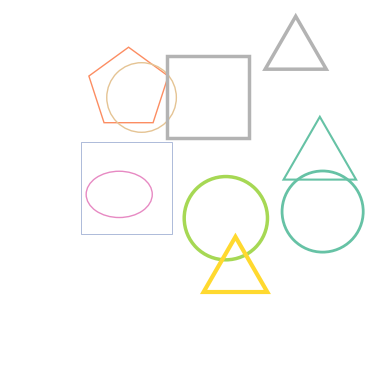[{"shape": "triangle", "thickness": 1.5, "radius": 0.54, "center": [0.831, 0.588]}, {"shape": "circle", "thickness": 2, "radius": 0.53, "center": [0.838, 0.451]}, {"shape": "pentagon", "thickness": 1, "radius": 0.54, "center": [0.334, 0.769]}, {"shape": "square", "thickness": 0.5, "radius": 0.59, "center": [0.329, 0.511]}, {"shape": "oval", "thickness": 1, "radius": 0.43, "center": [0.31, 0.495]}, {"shape": "circle", "thickness": 2.5, "radius": 0.54, "center": [0.587, 0.433]}, {"shape": "triangle", "thickness": 3, "radius": 0.48, "center": [0.612, 0.289]}, {"shape": "circle", "thickness": 1, "radius": 0.45, "center": [0.368, 0.747]}, {"shape": "square", "thickness": 2.5, "radius": 0.53, "center": [0.541, 0.749]}, {"shape": "triangle", "thickness": 2.5, "radius": 0.46, "center": [0.768, 0.866]}]